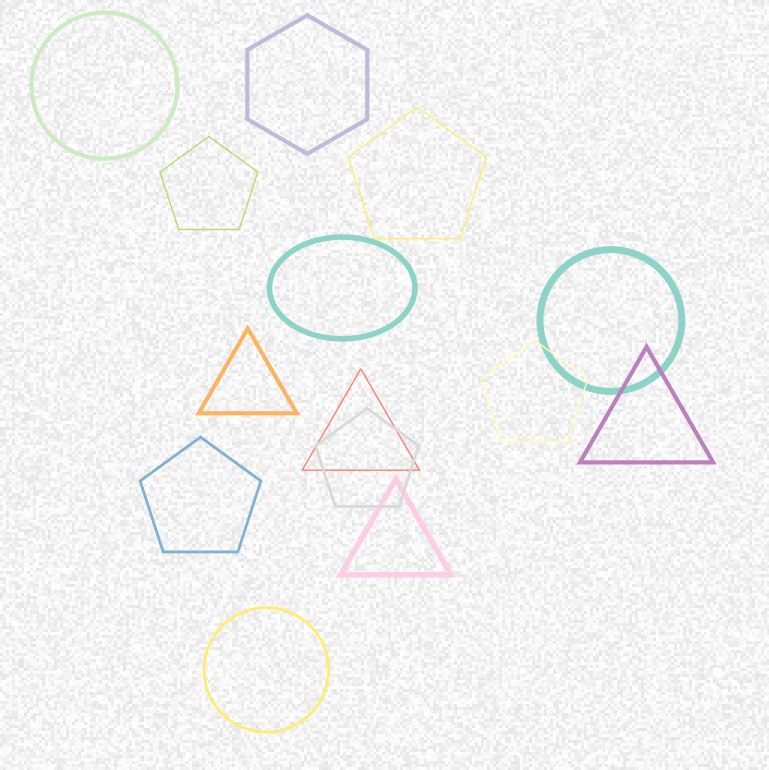[{"shape": "oval", "thickness": 2, "radius": 0.47, "center": [0.444, 0.626]}, {"shape": "circle", "thickness": 2.5, "radius": 0.46, "center": [0.793, 0.584]}, {"shape": "pentagon", "thickness": 0.5, "radius": 0.36, "center": [0.694, 0.485]}, {"shape": "hexagon", "thickness": 1.5, "radius": 0.45, "center": [0.399, 0.89]}, {"shape": "triangle", "thickness": 0.5, "radius": 0.44, "center": [0.469, 0.433]}, {"shape": "pentagon", "thickness": 1, "radius": 0.41, "center": [0.26, 0.35]}, {"shape": "triangle", "thickness": 1.5, "radius": 0.37, "center": [0.322, 0.5]}, {"shape": "pentagon", "thickness": 0.5, "radius": 0.33, "center": [0.271, 0.756]}, {"shape": "triangle", "thickness": 2, "radius": 0.41, "center": [0.514, 0.295]}, {"shape": "pentagon", "thickness": 1, "radius": 0.35, "center": [0.477, 0.399]}, {"shape": "triangle", "thickness": 1.5, "radius": 0.5, "center": [0.84, 0.449]}, {"shape": "circle", "thickness": 1.5, "radius": 0.47, "center": [0.136, 0.889]}, {"shape": "pentagon", "thickness": 0.5, "radius": 0.47, "center": [0.542, 0.766]}, {"shape": "circle", "thickness": 1, "radius": 0.4, "center": [0.346, 0.13]}]